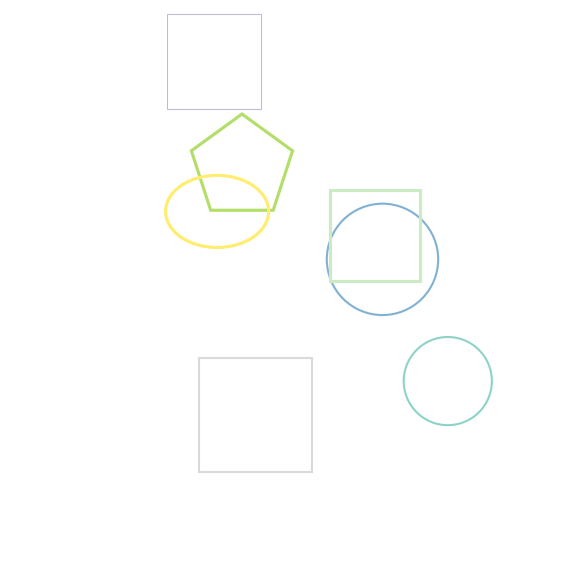[{"shape": "circle", "thickness": 1, "radius": 0.38, "center": [0.775, 0.339]}, {"shape": "square", "thickness": 0.5, "radius": 0.41, "center": [0.371, 0.893]}, {"shape": "circle", "thickness": 1, "radius": 0.48, "center": [0.662, 0.55]}, {"shape": "pentagon", "thickness": 1.5, "radius": 0.46, "center": [0.419, 0.71]}, {"shape": "square", "thickness": 1, "radius": 0.49, "center": [0.442, 0.281]}, {"shape": "square", "thickness": 1.5, "radius": 0.39, "center": [0.649, 0.592]}, {"shape": "oval", "thickness": 1.5, "radius": 0.45, "center": [0.376, 0.633]}]